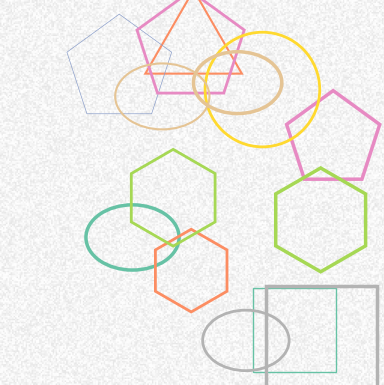[{"shape": "oval", "thickness": 2.5, "radius": 0.6, "center": [0.344, 0.383]}, {"shape": "square", "thickness": 1, "radius": 0.54, "center": [0.766, 0.143]}, {"shape": "hexagon", "thickness": 2, "radius": 0.54, "center": [0.497, 0.297]}, {"shape": "triangle", "thickness": 1.5, "radius": 0.72, "center": [0.503, 0.881]}, {"shape": "pentagon", "thickness": 0.5, "radius": 0.72, "center": [0.31, 0.82]}, {"shape": "pentagon", "thickness": 2.5, "radius": 0.64, "center": [0.865, 0.637]}, {"shape": "pentagon", "thickness": 2, "radius": 0.73, "center": [0.495, 0.877]}, {"shape": "hexagon", "thickness": 2, "radius": 0.63, "center": [0.45, 0.486]}, {"shape": "hexagon", "thickness": 2.5, "radius": 0.67, "center": [0.833, 0.429]}, {"shape": "circle", "thickness": 2, "radius": 0.74, "center": [0.682, 0.767]}, {"shape": "oval", "thickness": 2.5, "radius": 0.57, "center": [0.617, 0.785]}, {"shape": "oval", "thickness": 1.5, "radius": 0.61, "center": [0.422, 0.75]}, {"shape": "square", "thickness": 2.5, "radius": 0.72, "center": [0.836, 0.114]}, {"shape": "oval", "thickness": 2, "radius": 0.56, "center": [0.639, 0.116]}]